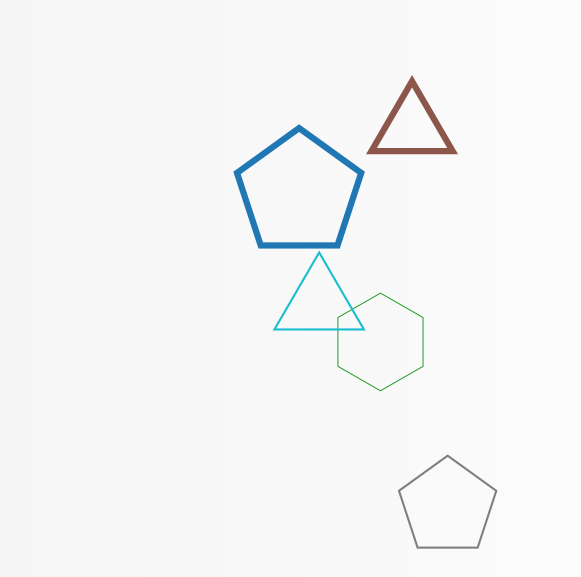[{"shape": "pentagon", "thickness": 3, "radius": 0.56, "center": [0.515, 0.665]}, {"shape": "hexagon", "thickness": 0.5, "radius": 0.42, "center": [0.655, 0.407]}, {"shape": "triangle", "thickness": 3, "radius": 0.4, "center": [0.709, 0.778]}, {"shape": "pentagon", "thickness": 1, "radius": 0.44, "center": [0.77, 0.122]}, {"shape": "triangle", "thickness": 1, "radius": 0.44, "center": [0.549, 0.473]}]